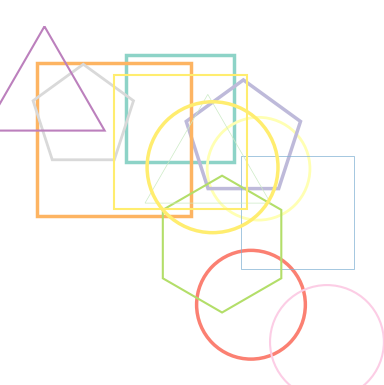[{"shape": "square", "thickness": 2.5, "radius": 0.7, "center": [0.468, 0.719]}, {"shape": "circle", "thickness": 2, "radius": 0.67, "center": [0.672, 0.562]}, {"shape": "pentagon", "thickness": 2.5, "radius": 0.78, "center": [0.632, 0.636]}, {"shape": "circle", "thickness": 2.5, "radius": 0.71, "center": [0.652, 0.208]}, {"shape": "square", "thickness": 0.5, "radius": 0.73, "center": [0.773, 0.448]}, {"shape": "square", "thickness": 2.5, "radius": 0.99, "center": [0.296, 0.638]}, {"shape": "hexagon", "thickness": 1.5, "radius": 0.89, "center": [0.577, 0.366]}, {"shape": "circle", "thickness": 1.5, "radius": 0.74, "center": [0.849, 0.112]}, {"shape": "pentagon", "thickness": 2, "radius": 0.69, "center": [0.216, 0.696]}, {"shape": "triangle", "thickness": 1.5, "radius": 0.9, "center": [0.115, 0.751]}, {"shape": "triangle", "thickness": 0.5, "radius": 0.94, "center": [0.54, 0.567]}, {"shape": "circle", "thickness": 2.5, "radius": 0.85, "center": [0.552, 0.566]}, {"shape": "square", "thickness": 1.5, "radius": 0.87, "center": [0.468, 0.631]}]